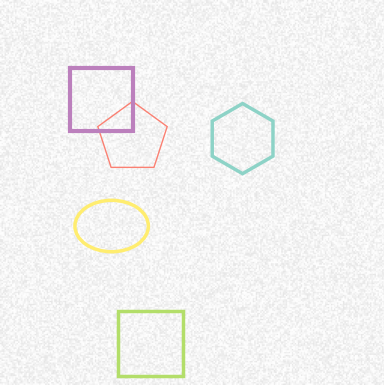[{"shape": "hexagon", "thickness": 2.5, "radius": 0.46, "center": [0.63, 0.64]}, {"shape": "pentagon", "thickness": 1, "radius": 0.47, "center": [0.344, 0.642]}, {"shape": "square", "thickness": 2.5, "radius": 0.42, "center": [0.391, 0.108]}, {"shape": "square", "thickness": 3, "radius": 0.41, "center": [0.264, 0.741]}, {"shape": "oval", "thickness": 2.5, "radius": 0.48, "center": [0.29, 0.413]}]